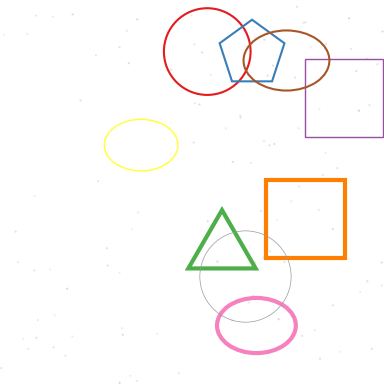[{"shape": "circle", "thickness": 1.5, "radius": 0.56, "center": [0.538, 0.866]}, {"shape": "pentagon", "thickness": 1.5, "radius": 0.44, "center": [0.655, 0.86]}, {"shape": "triangle", "thickness": 3, "radius": 0.51, "center": [0.577, 0.353]}, {"shape": "square", "thickness": 1, "radius": 0.51, "center": [0.893, 0.746]}, {"shape": "square", "thickness": 3, "radius": 0.51, "center": [0.793, 0.431]}, {"shape": "oval", "thickness": 1, "radius": 0.48, "center": [0.367, 0.623]}, {"shape": "oval", "thickness": 1.5, "radius": 0.56, "center": [0.744, 0.843]}, {"shape": "oval", "thickness": 3, "radius": 0.51, "center": [0.666, 0.155]}, {"shape": "circle", "thickness": 0.5, "radius": 0.59, "center": [0.638, 0.282]}]